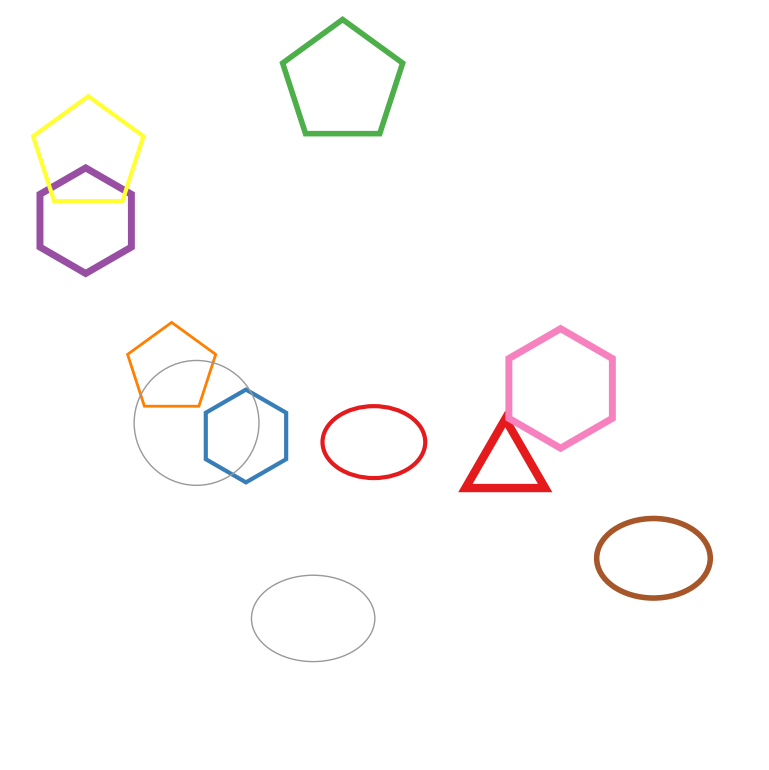[{"shape": "oval", "thickness": 1.5, "radius": 0.33, "center": [0.486, 0.426]}, {"shape": "triangle", "thickness": 3, "radius": 0.3, "center": [0.656, 0.396]}, {"shape": "hexagon", "thickness": 1.5, "radius": 0.3, "center": [0.319, 0.434]}, {"shape": "pentagon", "thickness": 2, "radius": 0.41, "center": [0.445, 0.893]}, {"shape": "hexagon", "thickness": 2.5, "radius": 0.34, "center": [0.111, 0.713]}, {"shape": "pentagon", "thickness": 1, "radius": 0.3, "center": [0.223, 0.521]}, {"shape": "pentagon", "thickness": 1.5, "radius": 0.38, "center": [0.115, 0.8]}, {"shape": "oval", "thickness": 2, "radius": 0.37, "center": [0.849, 0.275]}, {"shape": "hexagon", "thickness": 2.5, "radius": 0.39, "center": [0.728, 0.496]}, {"shape": "circle", "thickness": 0.5, "radius": 0.41, "center": [0.255, 0.451]}, {"shape": "oval", "thickness": 0.5, "radius": 0.4, "center": [0.407, 0.197]}]